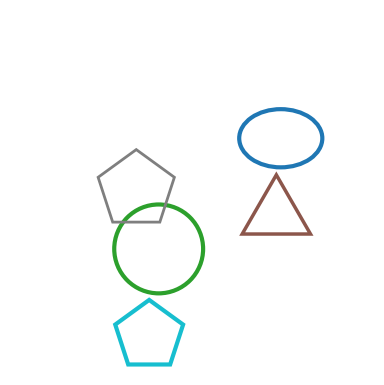[{"shape": "oval", "thickness": 3, "radius": 0.54, "center": [0.729, 0.641]}, {"shape": "circle", "thickness": 3, "radius": 0.58, "center": [0.412, 0.353]}, {"shape": "triangle", "thickness": 2.5, "radius": 0.51, "center": [0.718, 0.443]}, {"shape": "pentagon", "thickness": 2, "radius": 0.52, "center": [0.354, 0.507]}, {"shape": "pentagon", "thickness": 3, "radius": 0.46, "center": [0.387, 0.128]}]